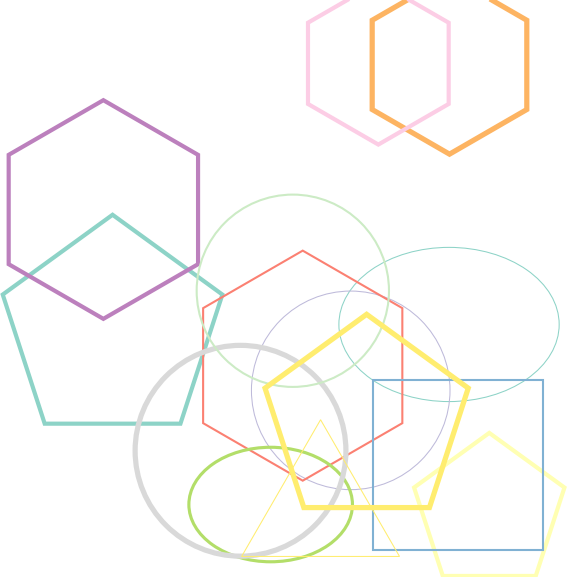[{"shape": "pentagon", "thickness": 2, "radius": 1.0, "center": [0.195, 0.427]}, {"shape": "oval", "thickness": 0.5, "radius": 0.95, "center": [0.778, 0.437]}, {"shape": "pentagon", "thickness": 2, "radius": 0.68, "center": [0.847, 0.113]}, {"shape": "circle", "thickness": 0.5, "radius": 0.86, "center": [0.607, 0.323]}, {"shape": "hexagon", "thickness": 1, "radius": 1.0, "center": [0.524, 0.366]}, {"shape": "square", "thickness": 1, "radius": 0.74, "center": [0.793, 0.194]}, {"shape": "hexagon", "thickness": 2.5, "radius": 0.77, "center": [0.778, 0.887]}, {"shape": "oval", "thickness": 1.5, "radius": 0.71, "center": [0.469, 0.125]}, {"shape": "hexagon", "thickness": 2, "radius": 0.7, "center": [0.655, 0.889]}, {"shape": "circle", "thickness": 2.5, "radius": 0.91, "center": [0.416, 0.219]}, {"shape": "hexagon", "thickness": 2, "radius": 0.95, "center": [0.179, 0.636]}, {"shape": "circle", "thickness": 1, "radius": 0.83, "center": [0.507, 0.496]}, {"shape": "pentagon", "thickness": 2.5, "radius": 0.92, "center": [0.635, 0.27]}, {"shape": "triangle", "thickness": 0.5, "radius": 0.79, "center": [0.555, 0.115]}]